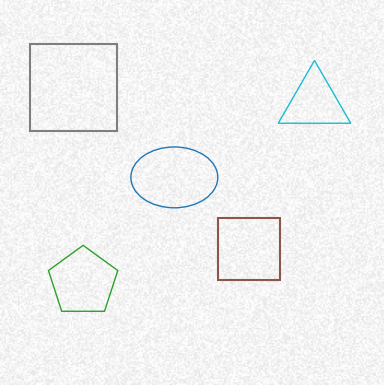[{"shape": "oval", "thickness": 1, "radius": 0.56, "center": [0.453, 0.539]}, {"shape": "pentagon", "thickness": 1, "radius": 0.47, "center": [0.216, 0.268]}, {"shape": "square", "thickness": 1.5, "radius": 0.41, "center": [0.646, 0.353]}, {"shape": "square", "thickness": 1.5, "radius": 0.56, "center": [0.191, 0.773]}, {"shape": "triangle", "thickness": 1, "radius": 0.54, "center": [0.817, 0.734]}]